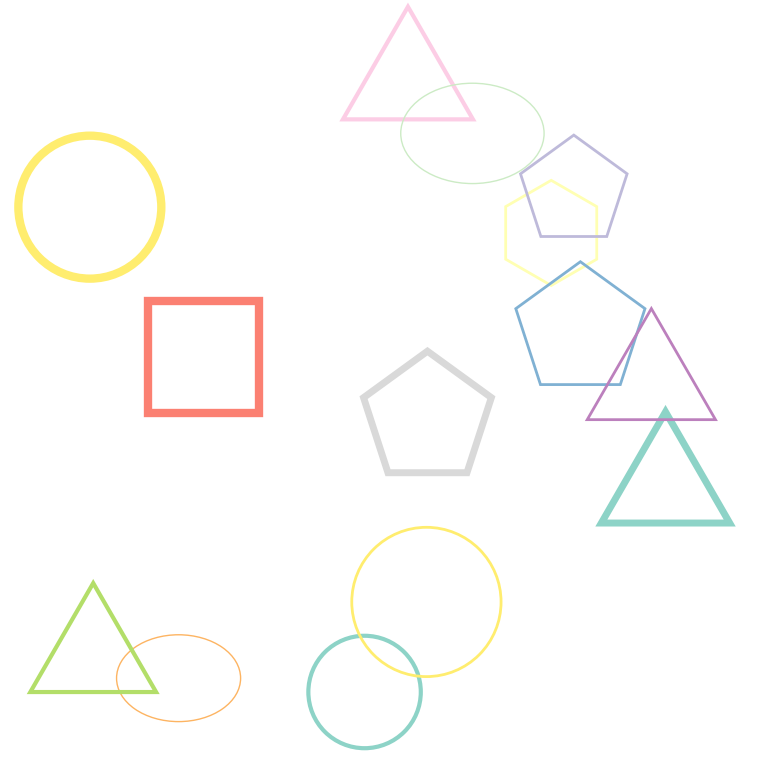[{"shape": "circle", "thickness": 1.5, "radius": 0.37, "center": [0.473, 0.101]}, {"shape": "triangle", "thickness": 2.5, "radius": 0.48, "center": [0.864, 0.369]}, {"shape": "hexagon", "thickness": 1, "radius": 0.34, "center": [0.716, 0.698]}, {"shape": "pentagon", "thickness": 1, "radius": 0.36, "center": [0.745, 0.752]}, {"shape": "square", "thickness": 3, "radius": 0.36, "center": [0.264, 0.536]}, {"shape": "pentagon", "thickness": 1, "radius": 0.44, "center": [0.754, 0.572]}, {"shape": "oval", "thickness": 0.5, "radius": 0.4, "center": [0.232, 0.119]}, {"shape": "triangle", "thickness": 1.5, "radius": 0.47, "center": [0.121, 0.148]}, {"shape": "triangle", "thickness": 1.5, "radius": 0.49, "center": [0.53, 0.894]}, {"shape": "pentagon", "thickness": 2.5, "radius": 0.44, "center": [0.555, 0.457]}, {"shape": "triangle", "thickness": 1, "radius": 0.48, "center": [0.846, 0.503]}, {"shape": "oval", "thickness": 0.5, "radius": 0.47, "center": [0.614, 0.827]}, {"shape": "circle", "thickness": 1, "radius": 0.48, "center": [0.554, 0.218]}, {"shape": "circle", "thickness": 3, "radius": 0.46, "center": [0.117, 0.731]}]